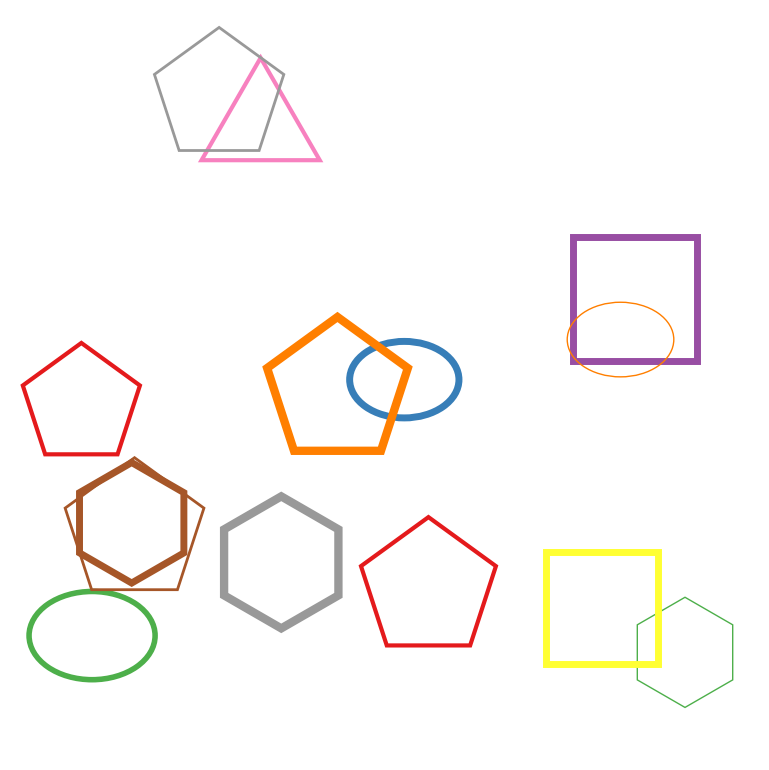[{"shape": "pentagon", "thickness": 1.5, "radius": 0.4, "center": [0.106, 0.475]}, {"shape": "pentagon", "thickness": 1.5, "radius": 0.46, "center": [0.556, 0.236]}, {"shape": "oval", "thickness": 2.5, "radius": 0.35, "center": [0.525, 0.507]}, {"shape": "hexagon", "thickness": 0.5, "radius": 0.36, "center": [0.89, 0.153]}, {"shape": "oval", "thickness": 2, "radius": 0.41, "center": [0.12, 0.175]}, {"shape": "square", "thickness": 2.5, "radius": 0.4, "center": [0.825, 0.612]}, {"shape": "oval", "thickness": 0.5, "radius": 0.35, "center": [0.806, 0.559]}, {"shape": "pentagon", "thickness": 3, "radius": 0.48, "center": [0.438, 0.492]}, {"shape": "square", "thickness": 2.5, "radius": 0.36, "center": [0.782, 0.21]}, {"shape": "pentagon", "thickness": 1, "radius": 0.47, "center": [0.175, 0.311]}, {"shape": "hexagon", "thickness": 2.5, "radius": 0.39, "center": [0.171, 0.321]}, {"shape": "triangle", "thickness": 1.5, "radius": 0.44, "center": [0.338, 0.836]}, {"shape": "hexagon", "thickness": 3, "radius": 0.43, "center": [0.365, 0.27]}, {"shape": "pentagon", "thickness": 1, "radius": 0.44, "center": [0.285, 0.876]}]